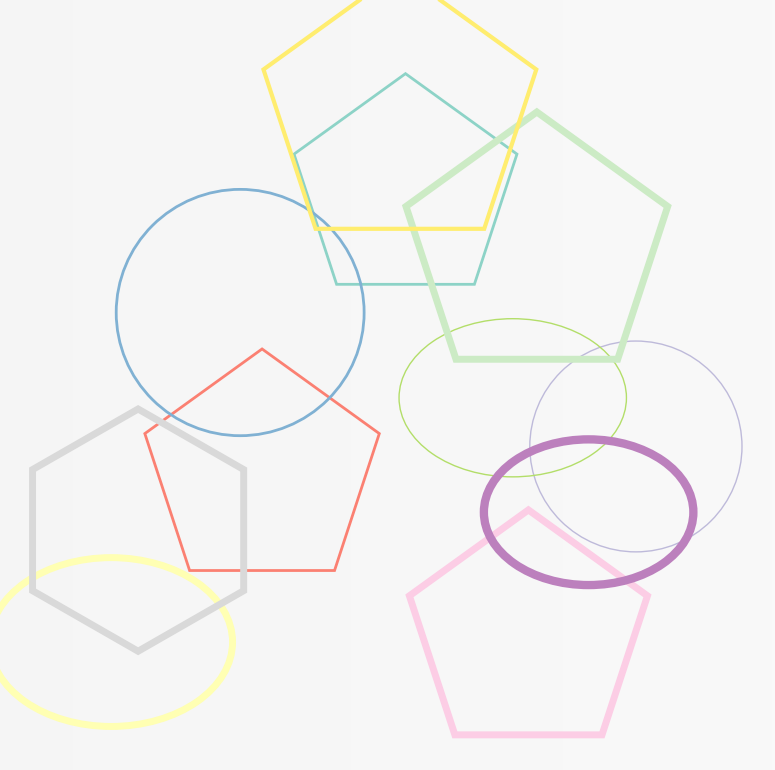[{"shape": "pentagon", "thickness": 1, "radius": 0.76, "center": [0.523, 0.753]}, {"shape": "oval", "thickness": 2.5, "radius": 0.78, "center": [0.143, 0.166]}, {"shape": "circle", "thickness": 0.5, "radius": 0.68, "center": [0.821, 0.42]}, {"shape": "pentagon", "thickness": 1, "radius": 0.8, "center": [0.338, 0.388]}, {"shape": "circle", "thickness": 1, "radius": 0.8, "center": [0.31, 0.594]}, {"shape": "oval", "thickness": 0.5, "radius": 0.73, "center": [0.662, 0.483]}, {"shape": "pentagon", "thickness": 2.5, "radius": 0.81, "center": [0.682, 0.176]}, {"shape": "hexagon", "thickness": 2.5, "radius": 0.79, "center": [0.178, 0.312]}, {"shape": "oval", "thickness": 3, "radius": 0.68, "center": [0.76, 0.335]}, {"shape": "pentagon", "thickness": 2.5, "radius": 0.89, "center": [0.693, 0.677]}, {"shape": "pentagon", "thickness": 1.5, "radius": 0.93, "center": [0.516, 0.853]}]